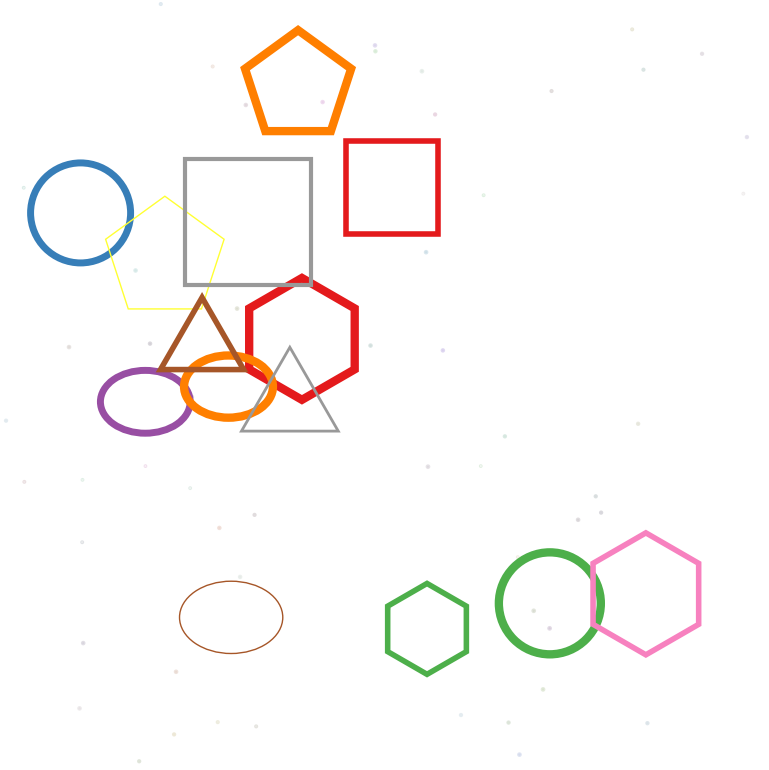[{"shape": "hexagon", "thickness": 3, "radius": 0.4, "center": [0.392, 0.56]}, {"shape": "square", "thickness": 2, "radius": 0.3, "center": [0.509, 0.757]}, {"shape": "circle", "thickness": 2.5, "radius": 0.32, "center": [0.105, 0.723]}, {"shape": "hexagon", "thickness": 2, "radius": 0.3, "center": [0.555, 0.183]}, {"shape": "circle", "thickness": 3, "radius": 0.33, "center": [0.714, 0.216]}, {"shape": "oval", "thickness": 2.5, "radius": 0.29, "center": [0.189, 0.478]}, {"shape": "pentagon", "thickness": 3, "radius": 0.36, "center": [0.387, 0.888]}, {"shape": "oval", "thickness": 3, "radius": 0.29, "center": [0.297, 0.498]}, {"shape": "pentagon", "thickness": 0.5, "radius": 0.4, "center": [0.214, 0.664]}, {"shape": "oval", "thickness": 0.5, "radius": 0.34, "center": [0.3, 0.198]}, {"shape": "triangle", "thickness": 2, "radius": 0.31, "center": [0.262, 0.551]}, {"shape": "hexagon", "thickness": 2, "radius": 0.4, "center": [0.839, 0.229]}, {"shape": "triangle", "thickness": 1, "radius": 0.36, "center": [0.376, 0.476]}, {"shape": "square", "thickness": 1.5, "radius": 0.41, "center": [0.322, 0.712]}]